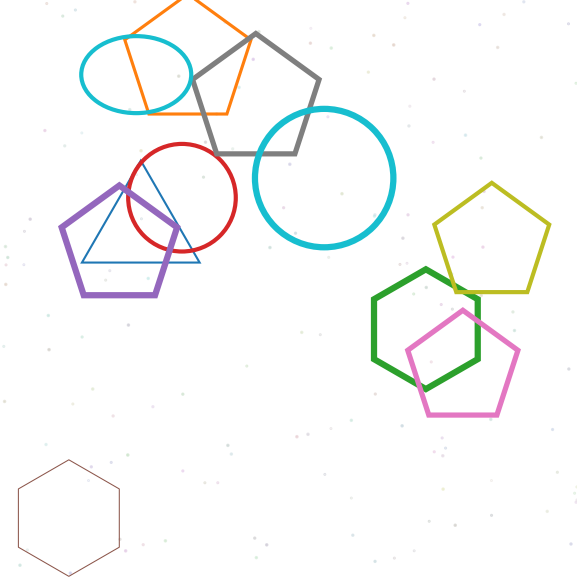[{"shape": "triangle", "thickness": 1, "radius": 0.59, "center": [0.244, 0.603]}, {"shape": "pentagon", "thickness": 1.5, "radius": 0.57, "center": [0.325, 0.895]}, {"shape": "hexagon", "thickness": 3, "radius": 0.52, "center": [0.737, 0.429]}, {"shape": "circle", "thickness": 2, "radius": 0.47, "center": [0.315, 0.657]}, {"shape": "pentagon", "thickness": 3, "radius": 0.53, "center": [0.207, 0.573]}, {"shape": "hexagon", "thickness": 0.5, "radius": 0.5, "center": [0.119, 0.102]}, {"shape": "pentagon", "thickness": 2.5, "radius": 0.5, "center": [0.801, 0.362]}, {"shape": "pentagon", "thickness": 2.5, "radius": 0.58, "center": [0.443, 0.826]}, {"shape": "pentagon", "thickness": 2, "radius": 0.52, "center": [0.852, 0.578]}, {"shape": "circle", "thickness": 3, "radius": 0.6, "center": [0.561, 0.691]}, {"shape": "oval", "thickness": 2, "radius": 0.48, "center": [0.236, 0.87]}]